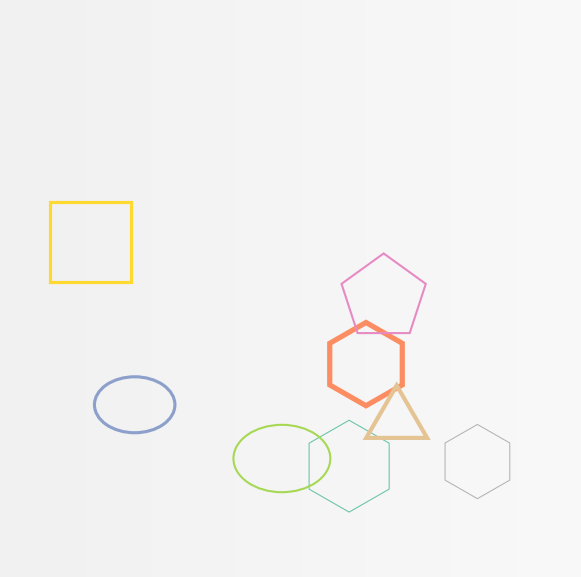[{"shape": "hexagon", "thickness": 0.5, "radius": 0.4, "center": [0.601, 0.192]}, {"shape": "hexagon", "thickness": 2.5, "radius": 0.36, "center": [0.63, 0.369]}, {"shape": "oval", "thickness": 1.5, "radius": 0.35, "center": [0.232, 0.298]}, {"shape": "pentagon", "thickness": 1, "radius": 0.38, "center": [0.66, 0.484]}, {"shape": "oval", "thickness": 1, "radius": 0.42, "center": [0.485, 0.205]}, {"shape": "square", "thickness": 1.5, "radius": 0.35, "center": [0.156, 0.58]}, {"shape": "triangle", "thickness": 2, "radius": 0.3, "center": [0.682, 0.271]}, {"shape": "hexagon", "thickness": 0.5, "radius": 0.32, "center": [0.821, 0.2]}]